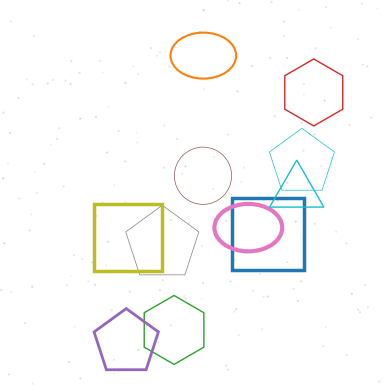[{"shape": "square", "thickness": 2.5, "radius": 0.47, "center": [0.696, 0.393]}, {"shape": "oval", "thickness": 1.5, "radius": 0.43, "center": [0.528, 0.856]}, {"shape": "hexagon", "thickness": 1, "radius": 0.45, "center": [0.452, 0.143]}, {"shape": "hexagon", "thickness": 1, "radius": 0.43, "center": [0.815, 0.76]}, {"shape": "pentagon", "thickness": 2, "radius": 0.44, "center": [0.328, 0.111]}, {"shape": "circle", "thickness": 0.5, "radius": 0.37, "center": [0.527, 0.543]}, {"shape": "oval", "thickness": 3, "radius": 0.44, "center": [0.645, 0.409]}, {"shape": "pentagon", "thickness": 0.5, "radius": 0.5, "center": [0.422, 0.367]}, {"shape": "square", "thickness": 2.5, "radius": 0.44, "center": [0.332, 0.383]}, {"shape": "triangle", "thickness": 1, "radius": 0.41, "center": [0.771, 0.503]}, {"shape": "pentagon", "thickness": 0.5, "radius": 0.44, "center": [0.784, 0.578]}]